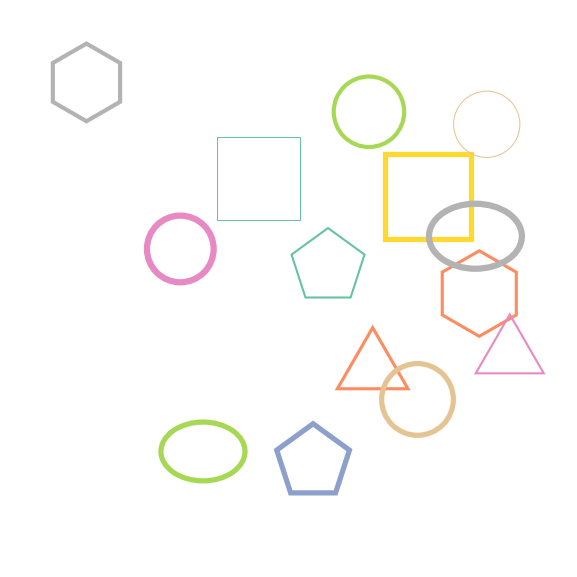[{"shape": "square", "thickness": 0.5, "radius": 0.36, "center": [0.448, 0.69]}, {"shape": "pentagon", "thickness": 1, "radius": 0.33, "center": [0.568, 0.538]}, {"shape": "triangle", "thickness": 1.5, "radius": 0.35, "center": [0.645, 0.361]}, {"shape": "hexagon", "thickness": 1.5, "radius": 0.37, "center": [0.83, 0.491]}, {"shape": "pentagon", "thickness": 2.5, "radius": 0.33, "center": [0.542, 0.199]}, {"shape": "circle", "thickness": 3, "radius": 0.29, "center": [0.312, 0.568]}, {"shape": "triangle", "thickness": 1, "radius": 0.34, "center": [0.883, 0.387]}, {"shape": "oval", "thickness": 2.5, "radius": 0.36, "center": [0.351, 0.217]}, {"shape": "circle", "thickness": 2, "radius": 0.31, "center": [0.639, 0.806]}, {"shape": "square", "thickness": 2.5, "radius": 0.37, "center": [0.741, 0.659]}, {"shape": "circle", "thickness": 0.5, "radius": 0.29, "center": [0.843, 0.784]}, {"shape": "circle", "thickness": 2.5, "radius": 0.31, "center": [0.723, 0.307]}, {"shape": "hexagon", "thickness": 2, "radius": 0.34, "center": [0.15, 0.856]}, {"shape": "oval", "thickness": 3, "radius": 0.4, "center": [0.823, 0.59]}]